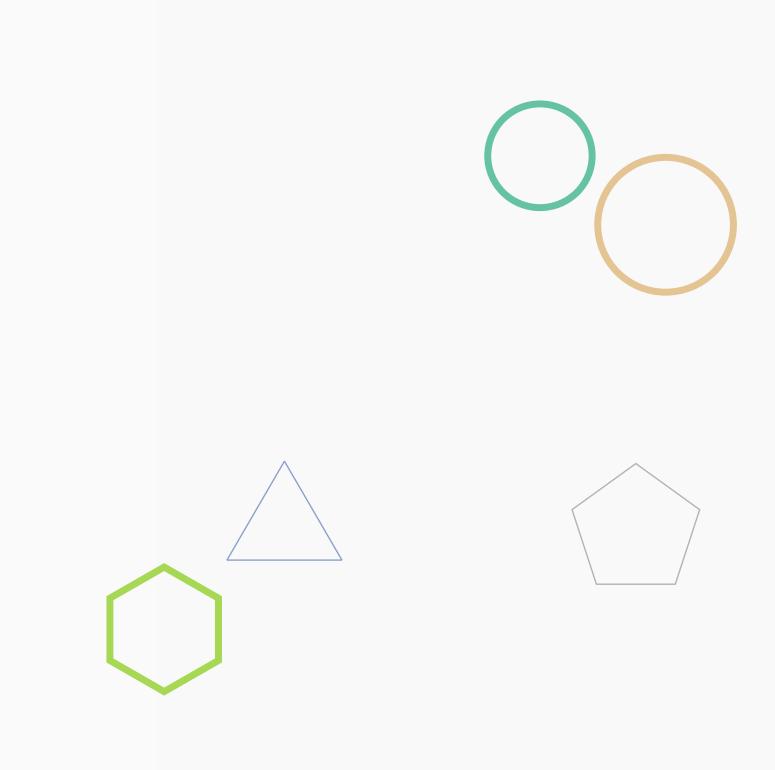[{"shape": "circle", "thickness": 2.5, "radius": 0.34, "center": [0.697, 0.798]}, {"shape": "triangle", "thickness": 0.5, "radius": 0.43, "center": [0.367, 0.315]}, {"shape": "hexagon", "thickness": 2.5, "radius": 0.4, "center": [0.212, 0.183]}, {"shape": "circle", "thickness": 2.5, "radius": 0.44, "center": [0.859, 0.708]}, {"shape": "pentagon", "thickness": 0.5, "radius": 0.43, "center": [0.82, 0.311]}]